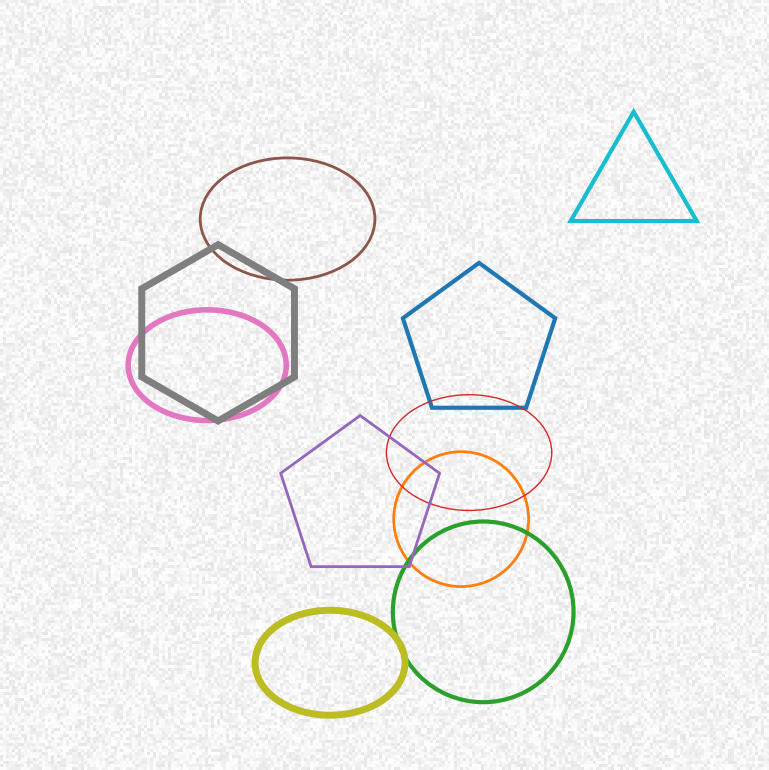[{"shape": "pentagon", "thickness": 1.5, "radius": 0.52, "center": [0.622, 0.555]}, {"shape": "circle", "thickness": 1, "radius": 0.44, "center": [0.599, 0.326]}, {"shape": "circle", "thickness": 1.5, "radius": 0.59, "center": [0.628, 0.205]}, {"shape": "oval", "thickness": 0.5, "radius": 0.54, "center": [0.609, 0.412]}, {"shape": "pentagon", "thickness": 1, "radius": 0.54, "center": [0.468, 0.352]}, {"shape": "oval", "thickness": 1, "radius": 0.57, "center": [0.373, 0.716]}, {"shape": "oval", "thickness": 2, "radius": 0.51, "center": [0.269, 0.526]}, {"shape": "hexagon", "thickness": 2.5, "radius": 0.57, "center": [0.283, 0.568]}, {"shape": "oval", "thickness": 2.5, "radius": 0.49, "center": [0.429, 0.139]}, {"shape": "triangle", "thickness": 1.5, "radius": 0.47, "center": [0.823, 0.76]}]